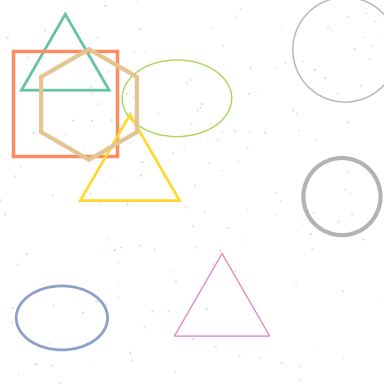[{"shape": "triangle", "thickness": 2, "radius": 0.66, "center": [0.17, 0.831]}, {"shape": "square", "thickness": 2.5, "radius": 0.68, "center": [0.169, 0.731]}, {"shape": "oval", "thickness": 2, "radius": 0.59, "center": [0.161, 0.174]}, {"shape": "triangle", "thickness": 1, "radius": 0.71, "center": [0.577, 0.198]}, {"shape": "oval", "thickness": 1, "radius": 0.71, "center": [0.46, 0.745]}, {"shape": "triangle", "thickness": 2, "radius": 0.74, "center": [0.338, 0.553]}, {"shape": "hexagon", "thickness": 3, "radius": 0.72, "center": [0.231, 0.729]}, {"shape": "circle", "thickness": 1, "radius": 0.68, "center": [0.897, 0.871]}, {"shape": "circle", "thickness": 3, "radius": 0.5, "center": [0.888, 0.489]}]